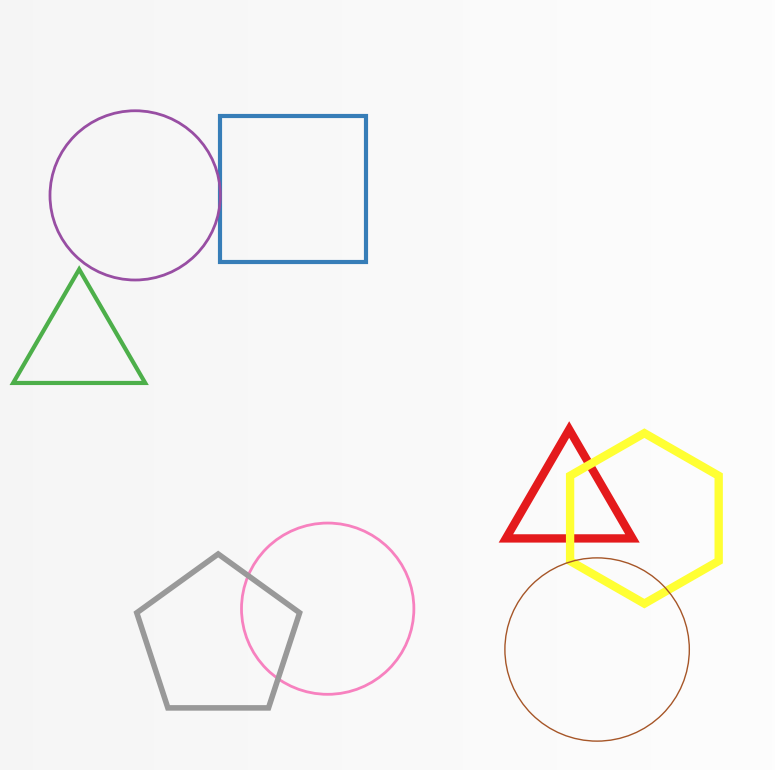[{"shape": "triangle", "thickness": 3, "radius": 0.47, "center": [0.734, 0.348]}, {"shape": "square", "thickness": 1.5, "radius": 0.47, "center": [0.378, 0.754]}, {"shape": "triangle", "thickness": 1.5, "radius": 0.49, "center": [0.102, 0.552]}, {"shape": "circle", "thickness": 1, "radius": 0.55, "center": [0.174, 0.746]}, {"shape": "hexagon", "thickness": 3, "radius": 0.55, "center": [0.831, 0.327]}, {"shape": "circle", "thickness": 0.5, "radius": 0.59, "center": [0.77, 0.156]}, {"shape": "circle", "thickness": 1, "radius": 0.56, "center": [0.423, 0.209]}, {"shape": "pentagon", "thickness": 2, "radius": 0.55, "center": [0.282, 0.17]}]